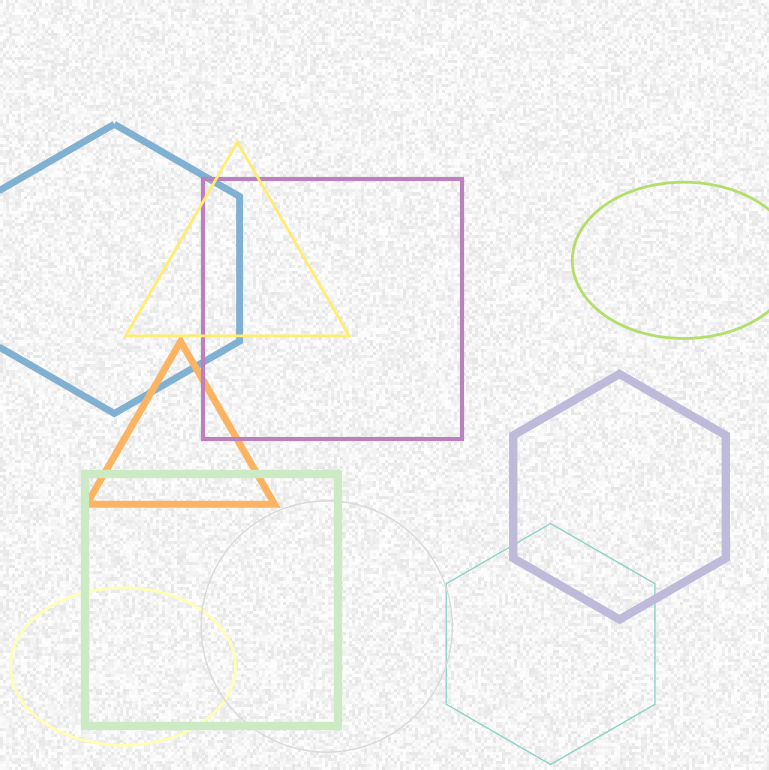[{"shape": "hexagon", "thickness": 0.5, "radius": 0.78, "center": [0.715, 0.164]}, {"shape": "oval", "thickness": 1, "radius": 0.73, "center": [0.16, 0.134]}, {"shape": "hexagon", "thickness": 3, "radius": 0.8, "center": [0.805, 0.355]}, {"shape": "hexagon", "thickness": 2.5, "radius": 0.94, "center": [0.148, 0.651]}, {"shape": "triangle", "thickness": 2.5, "radius": 0.7, "center": [0.235, 0.416]}, {"shape": "oval", "thickness": 1, "radius": 0.72, "center": [0.888, 0.662]}, {"shape": "circle", "thickness": 0.5, "radius": 0.82, "center": [0.424, 0.186]}, {"shape": "square", "thickness": 1.5, "radius": 0.84, "center": [0.432, 0.598]}, {"shape": "square", "thickness": 3, "radius": 0.82, "center": [0.275, 0.221]}, {"shape": "triangle", "thickness": 1, "radius": 0.84, "center": [0.308, 0.648]}]